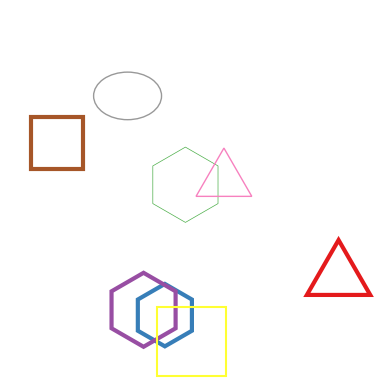[{"shape": "triangle", "thickness": 3, "radius": 0.48, "center": [0.879, 0.281]}, {"shape": "hexagon", "thickness": 3, "radius": 0.41, "center": [0.428, 0.181]}, {"shape": "hexagon", "thickness": 0.5, "radius": 0.49, "center": [0.482, 0.52]}, {"shape": "hexagon", "thickness": 3, "radius": 0.48, "center": [0.373, 0.195]}, {"shape": "square", "thickness": 1.5, "radius": 0.45, "center": [0.498, 0.114]}, {"shape": "square", "thickness": 3, "radius": 0.34, "center": [0.147, 0.629]}, {"shape": "triangle", "thickness": 1, "radius": 0.42, "center": [0.582, 0.532]}, {"shape": "oval", "thickness": 1, "radius": 0.44, "center": [0.331, 0.751]}]